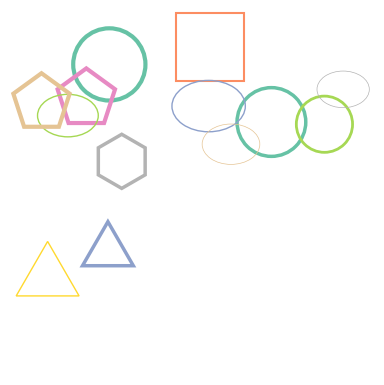[{"shape": "circle", "thickness": 2.5, "radius": 0.45, "center": [0.705, 0.683]}, {"shape": "circle", "thickness": 3, "radius": 0.47, "center": [0.284, 0.833]}, {"shape": "square", "thickness": 1.5, "radius": 0.44, "center": [0.546, 0.877]}, {"shape": "oval", "thickness": 1, "radius": 0.48, "center": [0.542, 0.724]}, {"shape": "triangle", "thickness": 2.5, "radius": 0.38, "center": [0.28, 0.348]}, {"shape": "pentagon", "thickness": 3, "radius": 0.39, "center": [0.224, 0.744]}, {"shape": "oval", "thickness": 1, "radius": 0.39, "center": [0.176, 0.7]}, {"shape": "circle", "thickness": 2, "radius": 0.37, "center": [0.843, 0.677]}, {"shape": "triangle", "thickness": 1, "radius": 0.47, "center": [0.124, 0.279]}, {"shape": "oval", "thickness": 0.5, "radius": 0.37, "center": [0.6, 0.625]}, {"shape": "pentagon", "thickness": 3, "radius": 0.38, "center": [0.108, 0.733]}, {"shape": "oval", "thickness": 0.5, "radius": 0.34, "center": [0.891, 0.768]}, {"shape": "hexagon", "thickness": 2.5, "radius": 0.35, "center": [0.316, 0.581]}]